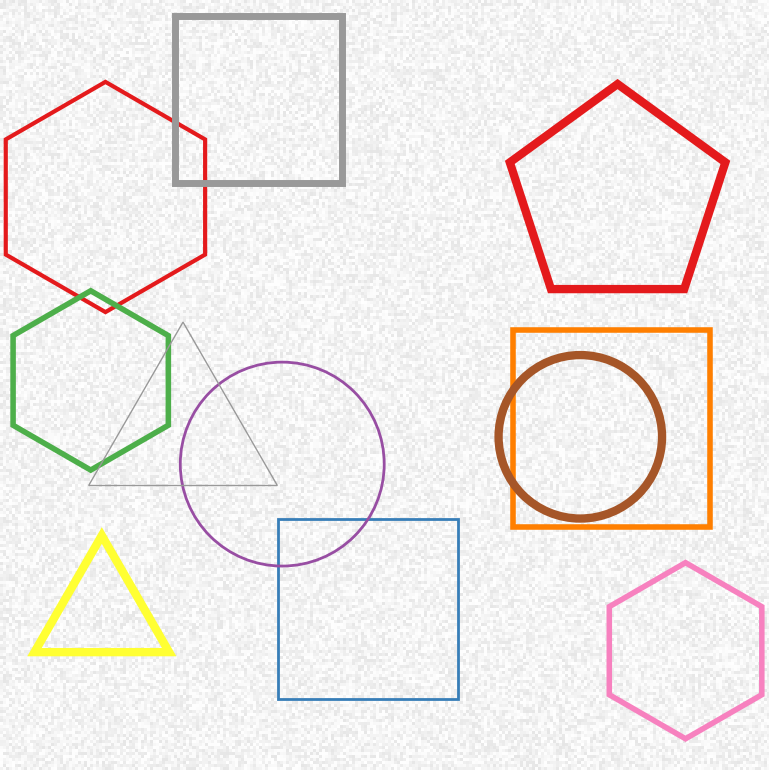[{"shape": "hexagon", "thickness": 1.5, "radius": 0.75, "center": [0.137, 0.744]}, {"shape": "pentagon", "thickness": 3, "radius": 0.74, "center": [0.802, 0.744]}, {"shape": "square", "thickness": 1, "radius": 0.58, "center": [0.478, 0.209]}, {"shape": "hexagon", "thickness": 2, "radius": 0.58, "center": [0.118, 0.506]}, {"shape": "circle", "thickness": 1, "radius": 0.66, "center": [0.367, 0.397]}, {"shape": "square", "thickness": 2, "radius": 0.64, "center": [0.794, 0.444]}, {"shape": "triangle", "thickness": 3, "radius": 0.5, "center": [0.132, 0.204]}, {"shape": "circle", "thickness": 3, "radius": 0.53, "center": [0.754, 0.433]}, {"shape": "hexagon", "thickness": 2, "radius": 0.57, "center": [0.89, 0.155]}, {"shape": "square", "thickness": 2.5, "radius": 0.54, "center": [0.336, 0.87]}, {"shape": "triangle", "thickness": 0.5, "radius": 0.71, "center": [0.238, 0.44]}]